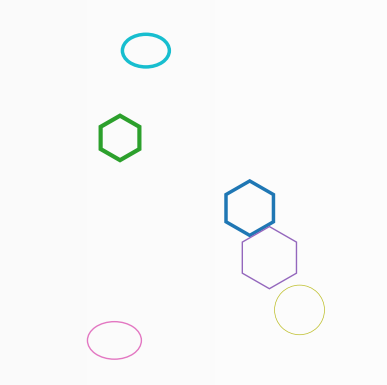[{"shape": "hexagon", "thickness": 2.5, "radius": 0.35, "center": [0.644, 0.459]}, {"shape": "hexagon", "thickness": 3, "radius": 0.29, "center": [0.31, 0.642]}, {"shape": "hexagon", "thickness": 1, "radius": 0.4, "center": [0.695, 0.331]}, {"shape": "oval", "thickness": 1, "radius": 0.35, "center": [0.295, 0.116]}, {"shape": "circle", "thickness": 0.5, "radius": 0.32, "center": [0.773, 0.195]}, {"shape": "oval", "thickness": 2.5, "radius": 0.3, "center": [0.376, 0.869]}]